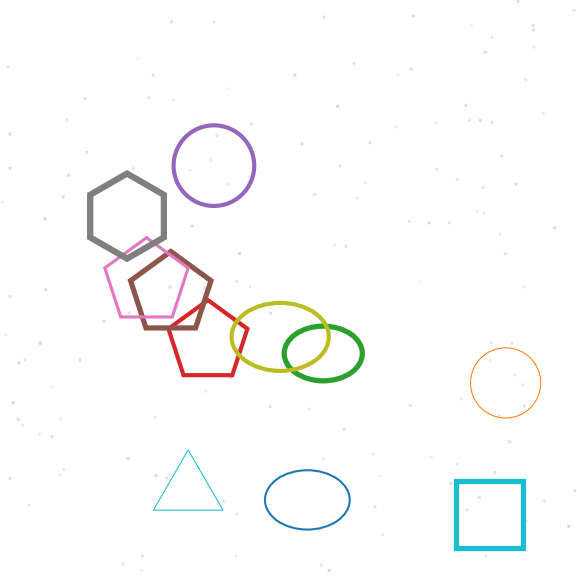[{"shape": "oval", "thickness": 1, "radius": 0.37, "center": [0.532, 0.134]}, {"shape": "circle", "thickness": 0.5, "radius": 0.3, "center": [0.876, 0.336]}, {"shape": "oval", "thickness": 2.5, "radius": 0.34, "center": [0.56, 0.387]}, {"shape": "pentagon", "thickness": 2, "radius": 0.36, "center": [0.36, 0.408]}, {"shape": "circle", "thickness": 2, "radius": 0.35, "center": [0.37, 0.712]}, {"shape": "pentagon", "thickness": 2.5, "radius": 0.37, "center": [0.296, 0.49]}, {"shape": "pentagon", "thickness": 1.5, "radius": 0.38, "center": [0.254, 0.512]}, {"shape": "hexagon", "thickness": 3, "radius": 0.37, "center": [0.22, 0.625]}, {"shape": "oval", "thickness": 2, "radius": 0.42, "center": [0.485, 0.416]}, {"shape": "square", "thickness": 2.5, "radius": 0.29, "center": [0.847, 0.109]}, {"shape": "triangle", "thickness": 0.5, "radius": 0.35, "center": [0.326, 0.15]}]